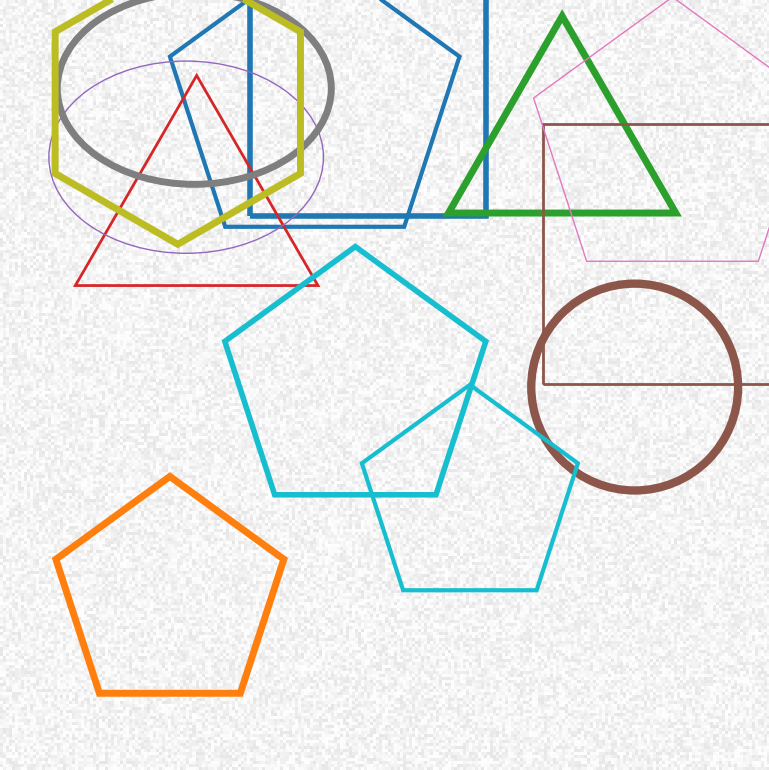[{"shape": "pentagon", "thickness": 1.5, "radius": 0.99, "center": [0.409, 0.865]}, {"shape": "square", "thickness": 2, "radius": 0.77, "center": [0.478, 0.873]}, {"shape": "pentagon", "thickness": 2.5, "radius": 0.78, "center": [0.221, 0.226]}, {"shape": "triangle", "thickness": 2.5, "radius": 0.85, "center": [0.73, 0.809]}, {"shape": "triangle", "thickness": 1, "radius": 0.91, "center": [0.255, 0.72]}, {"shape": "oval", "thickness": 0.5, "radius": 0.89, "center": [0.242, 0.796]}, {"shape": "square", "thickness": 1, "radius": 0.85, "center": [0.875, 0.67]}, {"shape": "circle", "thickness": 3, "radius": 0.67, "center": [0.824, 0.497]}, {"shape": "pentagon", "thickness": 0.5, "radius": 0.95, "center": [0.873, 0.814]}, {"shape": "oval", "thickness": 2.5, "radius": 0.89, "center": [0.252, 0.885]}, {"shape": "hexagon", "thickness": 2.5, "radius": 0.92, "center": [0.231, 0.867]}, {"shape": "pentagon", "thickness": 1.5, "radius": 0.74, "center": [0.61, 0.353]}, {"shape": "pentagon", "thickness": 2, "radius": 0.89, "center": [0.461, 0.502]}]